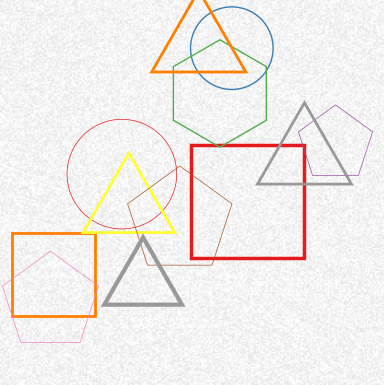[{"shape": "circle", "thickness": 0.5, "radius": 0.71, "center": [0.317, 0.548]}, {"shape": "square", "thickness": 2.5, "radius": 0.73, "center": [0.644, 0.477]}, {"shape": "circle", "thickness": 1, "radius": 0.54, "center": [0.602, 0.875]}, {"shape": "hexagon", "thickness": 1, "radius": 0.7, "center": [0.571, 0.757]}, {"shape": "pentagon", "thickness": 0.5, "radius": 0.51, "center": [0.871, 0.626]}, {"shape": "triangle", "thickness": 2, "radius": 0.71, "center": [0.516, 0.884]}, {"shape": "square", "thickness": 2, "radius": 0.54, "center": [0.139, 0.287]}, {"shape": "triangle", "thickness": 2, "radius": 0.69, "center": [0.335, 0.465]}, {"shape": "pentagon", "thickness": 0.5, "radius": 0.71, "center": [0.467, 0.426]}, {"shape": "pentagon", "thickness": 0.5, "radius": 0.66, "center": [0.131, 0.216]}, {"shape": "triangle", "thickness": 3, "radius": 0.58, "center": [0.372, 0.267]}, {"shape": "triangle", "thickness": 2, "radius": 0.7, "center": [0.791, 0.592]}]